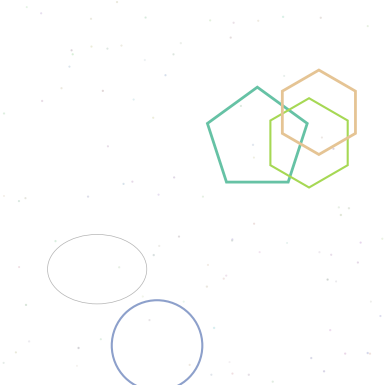[{"shape": "pentagon", "thickness": 2, "radius": 0.68, "center": [0.668, 0.637]}, {"shape": "circle", "thickness": 1.5, "radius": 0.59, "center": [0.408, 0.103]}, {"shape": "hexagon", "thickness": 1.5, "radius": 0.58, "center": [0.803, 0.629]}, {"shape": "hexagon", "thickness": 2, "radius": 0.55, "center": [0.828, 0.708]}, {"shape": "oval", "thickness": 0.5, "radius": 0.64, "center": [0.252, 0.301]}]